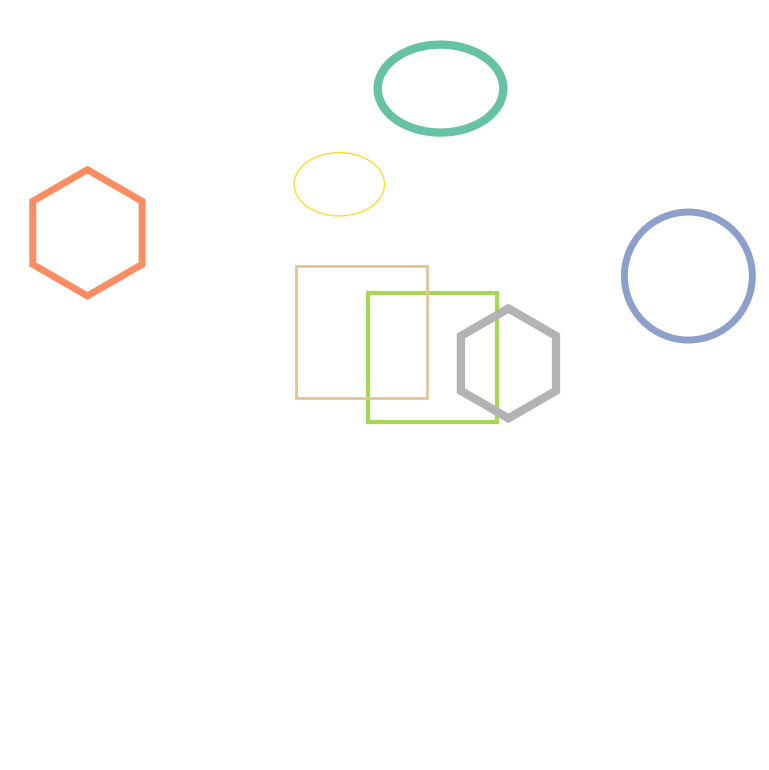[{"shape": "oval", "thickness": 3, "radius": 0.41, "center": [0.572, 0.885]}, {"shape": "hexagon", "thickness": 2.5, "radius": 0.41, "center": [0.114, 0.698]}, {"shape": "circle", "thickness": 2.5, "radius": 0.42, "center": [0.894, 0.641]}, {"shape": "square", "thickness": 1.5, "radius": 0.42, "center": [0.562, 0.536]}, {"shape": "oval", "thickness": 0.5, "radius": 0.29, "center": [0.441, 0.761]}, {"shape": "square", "thickness": 1, "radius": 0.43, "center": [0.469, 0.569]}, {"shape": "hexagon", "thickness": 3, "radius": 0.36, "center": [0.66, 0.528]}]